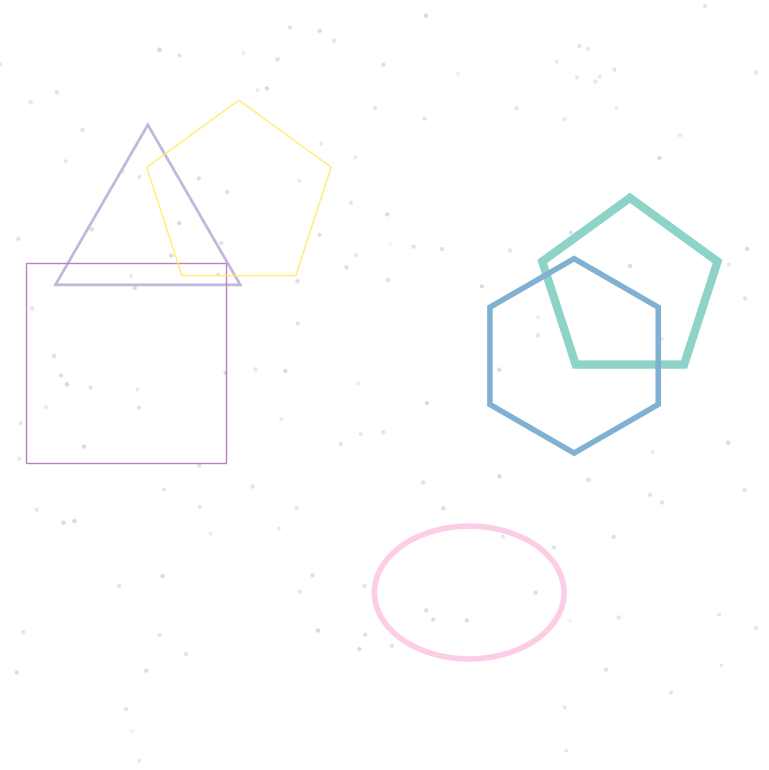[{"shape": "pentagon", "thickness": 3, "radius": 0.6, "center": [0.818, 0.623]}, {"shape": "triangle", "thickness": 1, "radius": 0.69, "center": [0.192, 0.699]}, {"shape": "hexagon", "thickness": 2, "radius": 0.63, "center": [0.746, 0.538]}, {"shape": "oval", "thickness": 2, "radius": 0.62, "center": [0.609, 0.23]}, {"shape": "square", "thickness": 0.5, "radius": 0.65, "center": [0.164, 0.529]}, {"shape": "pentagon", "thickness": 0.5, "radius": 0.63, "center": [0.31, 0.744]}]